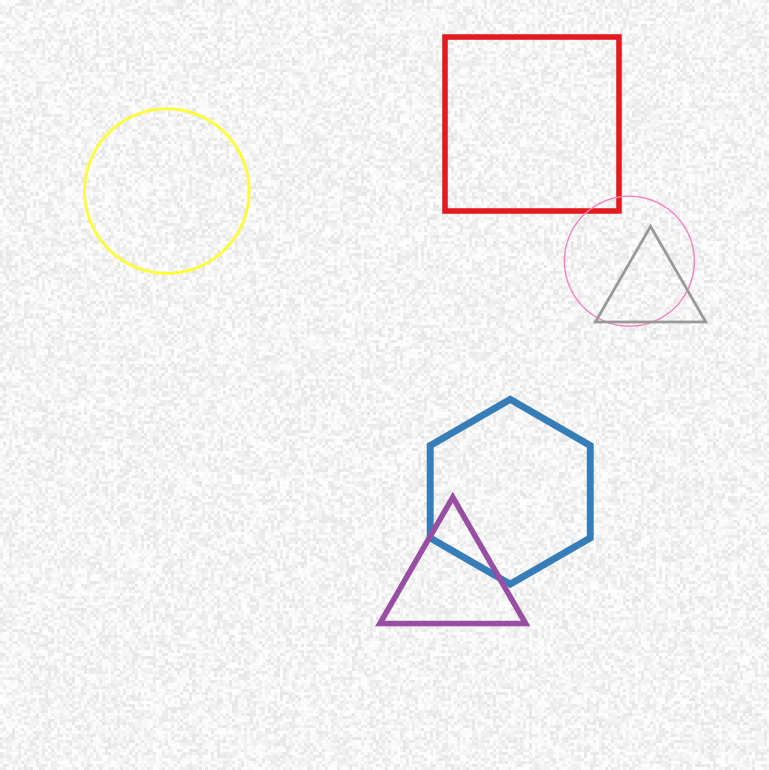[{"shape": "square", "thickness": 2, "radius": 0.56, "center": [0.691, 0.839]}, {"shape": "hexagon", "thickness": 2.5, "radius": 0.6, "center": [0.663, 0.361]}, {"shape": "triangle", "thickness": 2, "radius": 0.55, "center": [0.588, 0.245]}, {"shape": "circle", "thickness": 1, "radius": 0.53, "center": [0.217, 0.752]}, {"shape": "circle", "thickness": 0.5, "radius": 0.42, "center": [0.817, 0.661]}, {"shape": "triangle", "thickness": 1, "radius": 0.41, "center": [0.845, 0.623]}]